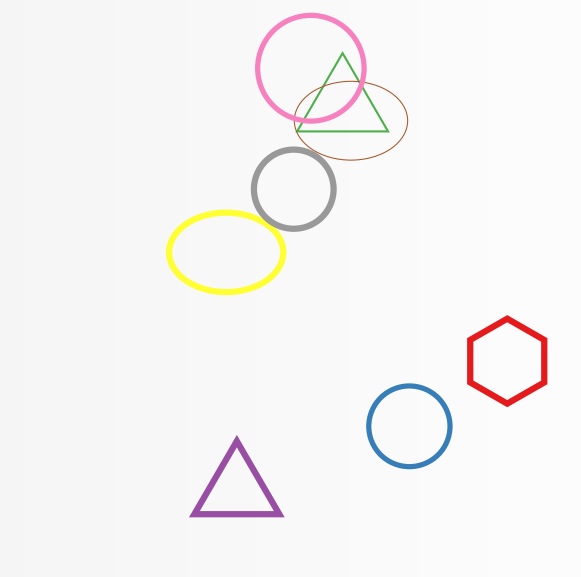[{"shape": "hexagon", "thickness": 3, "radius": 0.37, "center": [0.873, 0.374]}, {"shape": "circle", "thickness": 2.5, "radius": 0.35, "center": [0.704, 0.261]}, {"shape": "triangle", "thickness": 1, "radius": 0.45, "center": [0.589, 0.817]}, {"shape": "triangle", "thickness": 3, "radius": 0.42, "center": [0.407, 0.151]}, {"shape": "oval", "thickness": 3, "radius": 0.49, "center": [0.389, 0.562]}, {"shape": "oval", "thickness": 0.5, "radius": 0.49, "center": [0.604, 0.79]}, {"shape": "circle", "thickness": 2.5, "radius": 0.46, "center": [0.535, 0.881]}, {"shape": "circle", "thickness": 3, "radius": 0.34, "center": [0.505, 0.672]}]